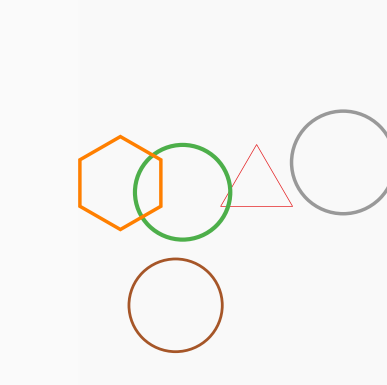[{"shape": "triangle", "thickness": 0.5, "radius": 0.54, "center": [0.662, 0.517]}, {"shape": "circle", "thickness": 3, "radius": 0.62, "center": [0.471, 0.501]}, {"shape": "hexagon", "thickness": 2.5, "radius": 0.6, "center": [0.311, 0.525]}, {"shape": "circle", "thickness": 2, "radius": 0.6, "center": [0.453, 0.207]}, {"shape": "circle", "thickness": 2.5, "radius": 0.67, "center": [0.886, 0.578]}]